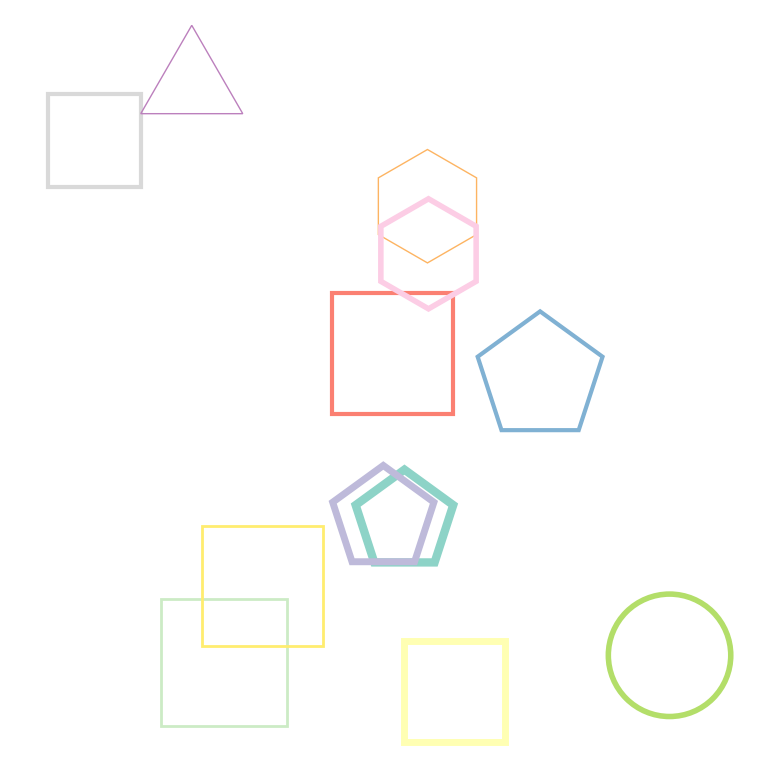[{"shape": "pentagon", "thickness": 3, "radius": 0.33, "center": [0.525, 0.323]}, {"shape": "square", "thickness": 2.5, "radius": 0.33, "center": [0.591, 0.102]}, {"shape": "pentagon", "thickness": 2.5, "radius": 0.35, "center": [0.498, 0.326]}, {"shape": "square", "thickness": 1.5, "radius": 0.39, "center": [0.509, 0.541]}, {"shape": "pentagon", "thickness": 1.5, "radius": 0.43, "center": [0.701, 0.51]}, {"shape": "hexagon", "thickness": 0.5, "radius": 0.37, "center": [0.555, 0.732]}, {"shape": "circle", "thickness": 2, "radius": 0.4, "center": [0.87, 0.149]}, {"shape": "hexagon", "thickness": 2, "radius": 0.36, "center": [0.556, 0.67]}, {"shape": "square", "thickness": 1.5, "radius": 0.3, "center": [0.123, 0.818]}, {"shape": "triangle", "thickness": 0.5, "radius": 0.38, "center": [0.249, 0.891]}, {"shape": "square", "thickness": 1, "radius": 0.41, "center": [0.291, 0.14]}, {"shape": "square", "thickness": 1, "radius": 0.39, "center": [0.341, 0.239]}]